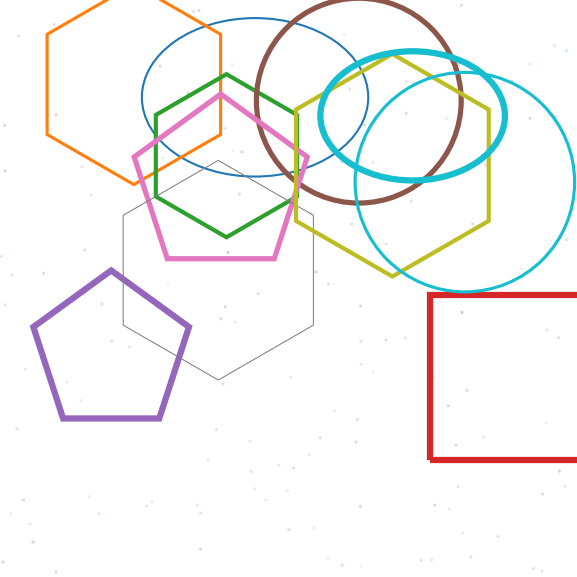[{"shape": "oval", "thickness": 1, "radius": 0.98, "center": [0.442, 0.831]}, {"shape": "hexagon", "thickness": 1.5, "radius": 0.87, "center": [0.232, 0.853]}, {"shape": "hexagon", "thickness": 2, "radius": 0.71, "center": [0.392, 0.729]}, {"shape": "square", "thickness": 3, "radius": 0.71, "center": [0.887, 0.346]}, {"shape": "pentagon", "thickness": 3, "radius": 0.71, "center": [0.193, 0.389]}, {"shape": "circle", "thickness": 2.5, "radius": 0.89, "center": [0.621, 0.825]}, {"shape": "pentagon", "thickness": 2.5, "radius": 0.79, "center": [0.382, 0.679]}, {"shape": "hexagon", "thickness": 0.5, "radius": 0.95, "center": [0.378, 0.531]}, {"shape": "hexagon", "thickness": 2, "radius": 0.96, "center": [0.679, 0.713]}, {"shape": "circle", "thickness": 1.5, "radius": 0.95, "center": [0.805, 0.684]}, {"shape": "oval", "thickness": 3, "radius": 0.8, "center": [0.715, 0.799]}]